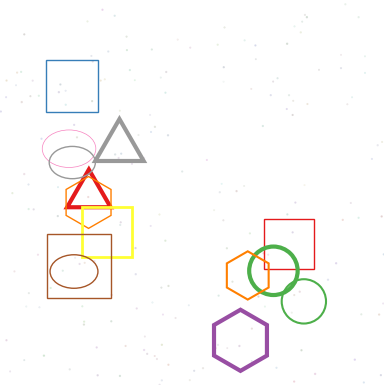[{"shape": "triangle", "thickness": 3, "radius": 0.33, "center": [0.231, 0.494]}, {"shape": "square", "thickness": 1, "radius": 0.32, "center": [0.752, 0.367]}, {"shape": "square", "thickness": 1, "radius": 0.34, "center": [0.187, 0.777]}, {"shape": "circle", "thickness": 1.5, "radius": 0.29, "center": [0.789, 0.217]}, {"shape": "circle", "thickness": 3, "radius": 0.31, "center": [0.71, 0.297]}, {"shape": "hexagon", "thickness": 3, "radius": 0.4, "center": [0.625, 0.116]}, {"shape": "hexagon", "thickness": 1, "radius": 0.34, "center": [0.23, 0.474]}, {"shape": "hexagon", "thickness": 1.5, "radius": 0.31, "center": [0.643, 0.285]}, {"shape": "square", "thickness": 2, "radius": 0.32, "center": [0.278, 0.398]}, {"shape": "oval", "thickness": 1, "radius": 0.31, "center": [0.192, 0.295]}, {"shape": "square", "thickness": 1, "radius": 0.42, "center": [0.206, 0.31]}, {"shape": "oval", "thickness": 0.5, "radius": 0.35, "center": [0.179, 0.614]}, {"shape": "oval", "thickness": 1, "radius": 0.3, "center": [0.188, 0.578]}, {"shape": "triangle", "thickness": 3, "radius": 0.36, "center": [0.31, 0.618]}]